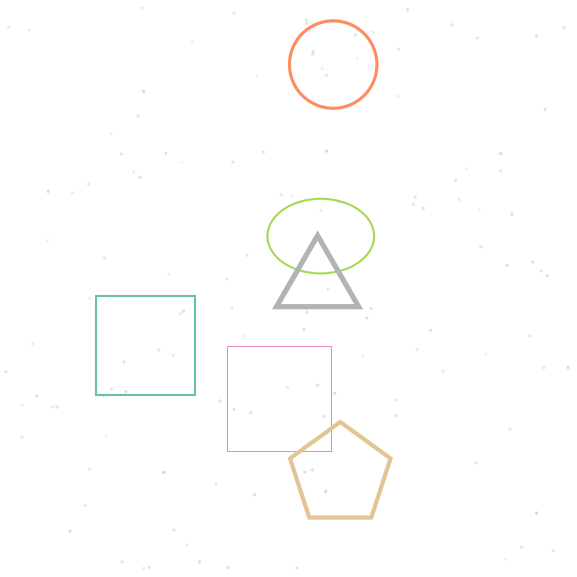[{"shape": "square", "thickness": 1, "radius": 0.43, "center": [0.252, 0.401]}, {"shape": "circle", "thickness": 1.5, "radius": 0.38, "center": [0.577, 0.887]}, {"shape": "square", "thickness": 0.5, "radius": 0.45, "center": [0.483, 0.309]}, {"shape": "oval", "thickness": 1, "radius": 0.46, "center": [0.555, 0.59]}, {"shape": "pentagon", "thickness": 2, "radius": 0.46, "center": [0.589, 0.177]}, {"shape": "triangle", "thickness": 2.5, "radius": 0.41, "center": [0.55, 0.509]}]